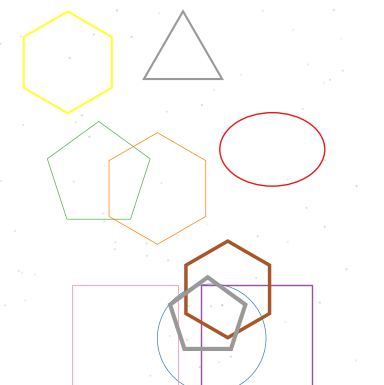[{"shape": "oval", "thickness": 1, "radius": 0.68, "center": [0.707, 0.612]}, {"shape": "circle", "thickness": 0.5, "radius": 0.71, "center": [0.55, 0.121]}, {"shape": "pentagon", "thickness": 0.5, "radius": 0.7, "center": [0.256, 0.544]}, {"shape": "square", "thickness": 1, "radius": 0.72, "center": [0.665, 0.115]}, {"shape": "hexagon", "thickness": 0.5, "radius": 0.72, "center": [0.409, 0.51]}, {"shape": "hexagon", "thickness": 1.5, "radius": 0.66, "center": [0.176, 0.838]}, {"shape": "hexagon", "thickness": 2.5, "radius": 0.63, "center": [0.592, 0.248]}, {"shape": "square", "thickness": 0.5, "radius": 0.68, "center": [0.324, 0.124]}, {"shape": "pentagon", "thickness": 3, "radius": 0.51, "center": [0.54, 0.177]}, {"shape": "triangle", "thickness": 1.5, "radius": 0.59, "center": [0.475, 0.853]}]